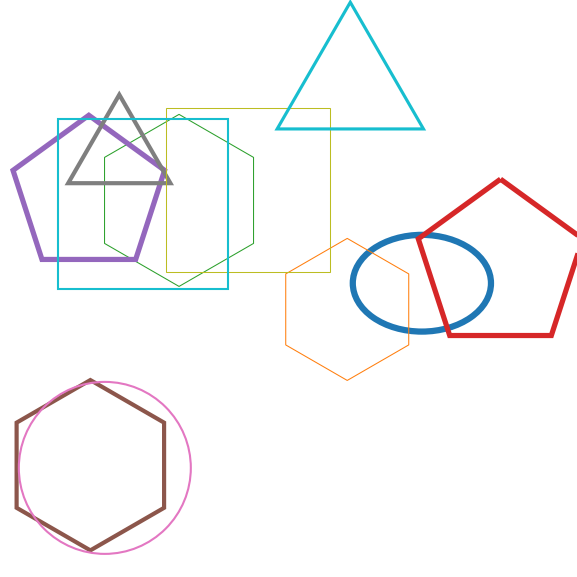[{"shape": "oval", "thickness": 3, "radius": 0.6, "center": [0.731, 0.509]}, {"shape": "hexagon", "thickness": 0.5, "radius": 0.61, "center": [0.601, 0.463]}, {"shape": "hexagon", "thickness": 0.5, "radius": 0.74, "center": [0.31, 0.652]}, {"shape": "pentagon", "thickness": 2.5, "radius": 0.75, "center": [0.867, 0.539]}, {"shape": "pentagon", "thickness": 2.5, "radius": 0.69, "center": [0.154, 0.662]}, {"shape": "hexagon", "thickness": 2, "radius": 0.74, "center": [0.156, 0.194]}, {"shape": "circle", "thickness": 1, "radius": 0.74, "center": [0.182, 0.189]}, {"shape": "triangle", "thickness": 2, "radius": 0.51, "center": [0.207, 0.733]}, {"shape": "square", "thickness": 0.5, "radius": 0.71, "center": [0.429, 0.67]}, {"shape": "triangle", "thickness": 1.5, "radius": 0.73, "center": [0.607, 0.849]}, {"shape": "square", "thickness": 1, "radius": 0.74, "center": [0.248, 0.646]}]